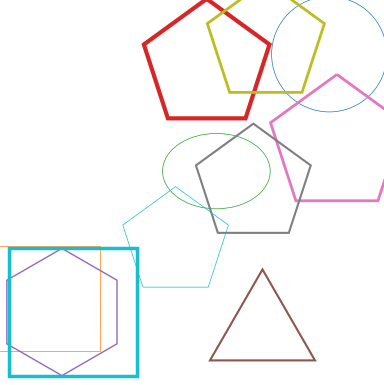[{"shape": "circle", "thickness": 0.5, "radius": 0.75, "center": [0.855, 0.859]}, {"shape": "square", "thickness": 0.5, "radius": 0.69, "center": [0.123, 0.225]}, {"shape": "oval", "thickness": 0.5, "radius": 0.7, "center": [0.562, 0.555]}, {"shape": "pentagon", "thickness": 3, "radius": 0.86, "center": [0.537, 0.831]}, {"shape": "hexagon", "thickness": 1, "radius": 0.83, "center": [0.161, 0.19]}, {"shape": "triangle", "thickness": 1.5, "radius": 0.79, "center": [0.682, 0.143]}, {"shape": "pentagon", "thickness": 2, "radius": 0.91, "center": [0.875, 0.625]}, {"shape": "pentagon", "thickness": 1.5, "radius": 0.78, "center": [0.658, 0.522]}, {"shape": "pentagon", "thickness": 2, "radius": 0.8, "center": [0.691, 0.889]}, {"shape": "square", "thickness": 2.5, "radius": 0.83, "center": [0.19, 0.189]}, {"shape": "pentagon", "thickness": 0.5, "radius": 0.72, "center": [0.456, 0.371]}]